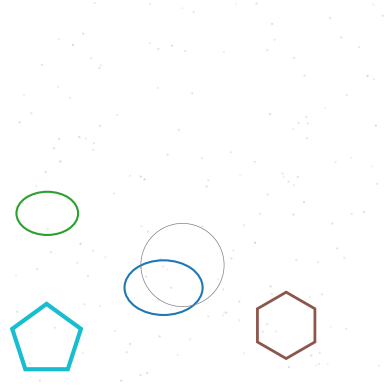[{"shape": "oval", "thickness": 1.5, "radius": 0.51, "center": [0.425, 0.253]}, {"shape": "oval", "thickness": 1.5, "radius": 0.4, "center": [0.123, 0.446]}, {"shape": "hexagon", "thickness": 2, "radius": 0.43, "center": [0.743, 0.155]}, {"shape": "circle", "thickness": 0.5, "radius": 0.54, "center": [0.474, 0.312]}, {"shape": "pentagon", "thickness": 3, "radius": 0.47, "center": [0.121, 0.117]}]